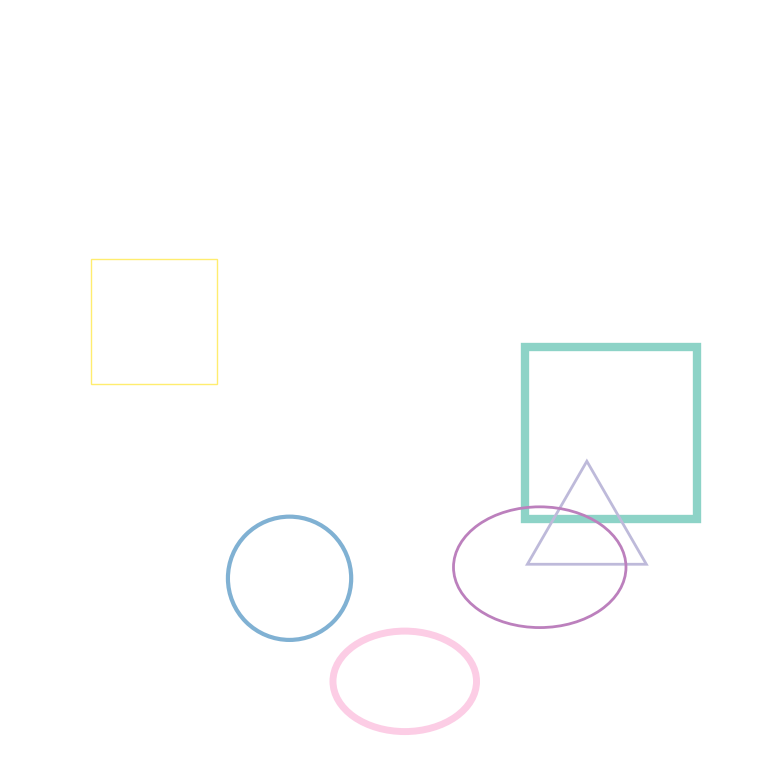[{"shape": "square", "thickness": 3, "radius": 0.56, "center": [0.794, 0.438]}, {"shape": "triangle", "thickness": 1, "radius": 0.45, "center": [0.762, 0.312]}, {"shape": "circle", "thickness": 1.5, "radius": 0.4, "center": [0.376, 0.249]}, {"shape": "oval", "thickness": 2.5, "radius": 0.47, "center": [0.526, 0.115]}, {"shape": "oval", "thickness": 1, "radius": 0.56, "center": [0.701, 0.263]}, {"shape": "square", "thickness": 0.5, "radius": 0.41, "center": [0.2, 0.582]}]